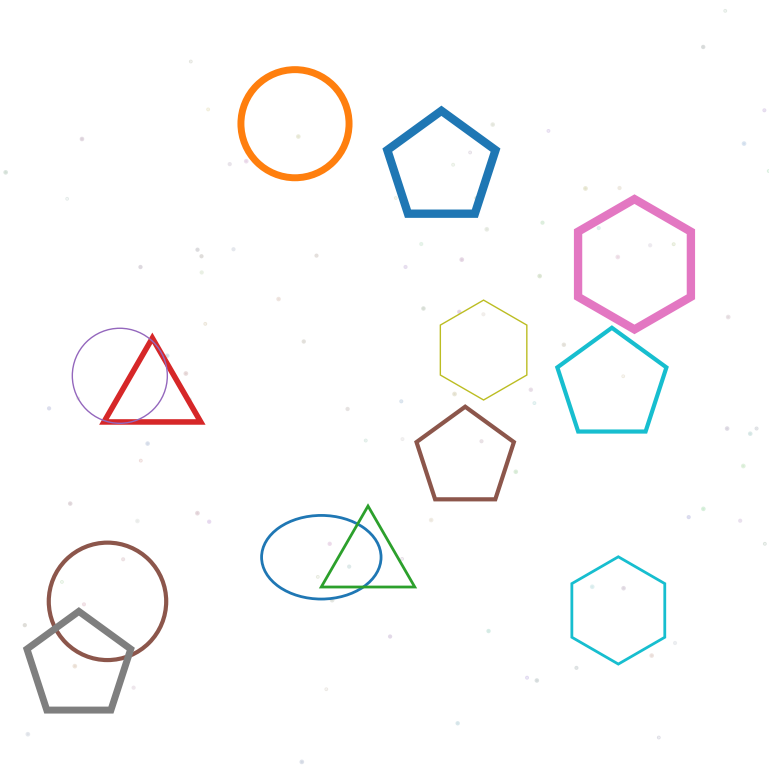[{"shape": "oval", "thickness": 1, "radius": 0.39, "center": [0.417, 0.276]}, {"shape": "pentagon", "thickness": 3, "radius": 0.37, "center": [0.573, 0.782]}, {"shape": "circle", "thickness": 2.5, "radius": 0.35, "center": [0.383, 0.839]}, {"shape": "triangle", "thickness": 1, "radius": 0.35, "center": [0.478, 0.273]}, {"shape": "triangle", "thickness": 2, "radius": 0.36, "center": [0.198, 0.488]}, {"shape": "circle", "thickness": 0.5, "radius": 0.31, "center": [0.156, 0.512]}, {"shape": "circle", "thickness": 1.5, "radius": 0.38, "center": [0.14, 0.219]}, {"shape": "pentagon", "thickness": 1.5, "radius": 0.33, "center": [0.604, 0.405]}, {"shape": "hexagon", "thickness": 3, "radius": 0.42, "center": [0.824, 0.657]}, {"shape": "pentagon", "thickness": 2.5, "radius": 0.35, "center": [0.102, 0.135]}, {"shape": "hexagon", "thickness": 0.5, "radius": 0.32, "center": [0.628, 0.545]}, {"shape": "pentagon", "thickness": 1.5, "radius": 0.37, "center": [0.795, 0.5]}, {"shape": "hexagon", "thickness": 1, "radius": 0.35, "center": [0.803, 0.207]}]